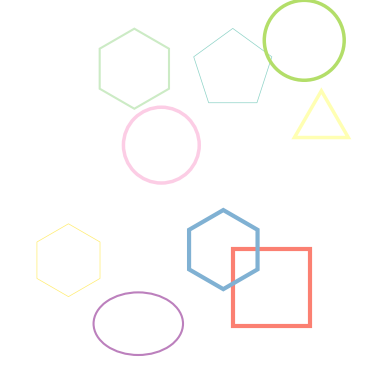[{"shape": "pentagon", "thickness": 0.5, "radius": 0.53, "center": [0.605, 0.819]}, {"shape": "triangle", "thickness": 2.5, "radius": 0.4, "center": [0.835, 0.683]}, {"shape": "square", "thickness": 3, "radius": 0.5, "center": [0.706, 0.253]}, {"shape": "hexagon", "thickness": 3, "radius": 0.51, "center": [0.58, 0.352]}, {"shape": "circle", "thickness": 2.5, "radius": 0.52, "center": [0.79, 0.895]}, {"shape": "circle", "thickness": 2.5, "radius": 0.49, "center": [0.419, 0.623]}, {"shape": "oval", "thickness": 1.5, "radius": 0.58, "center": [0.359, 0.159]}, {"shape": "hexagon", "thickness": 1.5, "radius": 0.52, "center": [0.349, 0.822]}, {"shape": "hexagon", "thickness": 0.5, "radius": 0.47, "center": [0.178, 0.324]}]